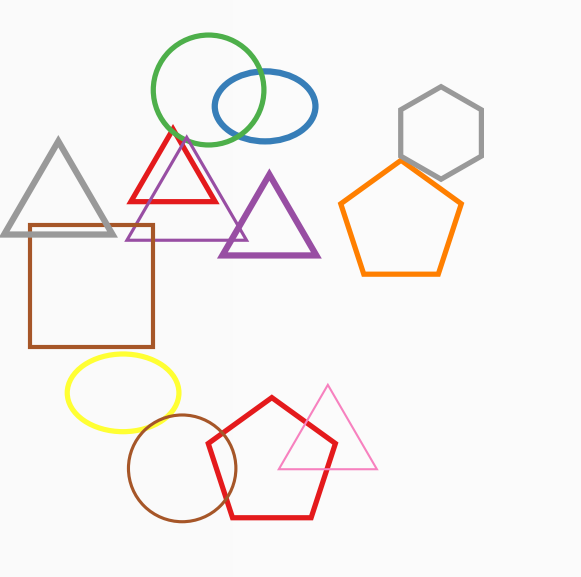[{"shape": "pentagon", "thickness": 2.5, "radius": 0.58, "center": [0.468, 0.196]}, {"shape": "triangle", "thickness": 2.5, "radius": 0.42, "center": [0.298, 0.692]}, {"shape": "oval", "thickness": 3, "radius": 0.43, "center": [0.456, 0.815]}, {"shape": "circle", "thickness": 2.5, "radius": 0.48, "center": [0.359, 0.843]}, {"shape": "triangle", "thickness": 1.5, "radius": 0.59, "center": [0.321, 0.643]}, {"shape": "triangle", "thickness": 3, "radius": 0.47, "center": [0.463, 0.603]}, {"shape": "pentagon", "thickness": 2.5, "radius": 0.55, "center": [0.69, 0.613]}, {"shape": "oval", "thickness": 2.5, "radius": 0.48, "center": [0.212, 0.319]}, {"shape": "circle", "thickness": 1.5, "radius": 0.46, "center": [0.313, 0.188]}, {"shape": "square", "thickness": 2, "radius": 0.53, "center": [0.158, 0.504]}, {"shape": "triangle", "thickness": 1, "radius": 0.49, "center": [0.564, 0.235]}, {"shape": "hexagon", "thickness": 2.5, "radius": 0.4, "center": [0.759, 0.769]}, {"shape": "triangle", "thickness": 3, "radius": 0.54, "center": [0.1, 0.647]}]